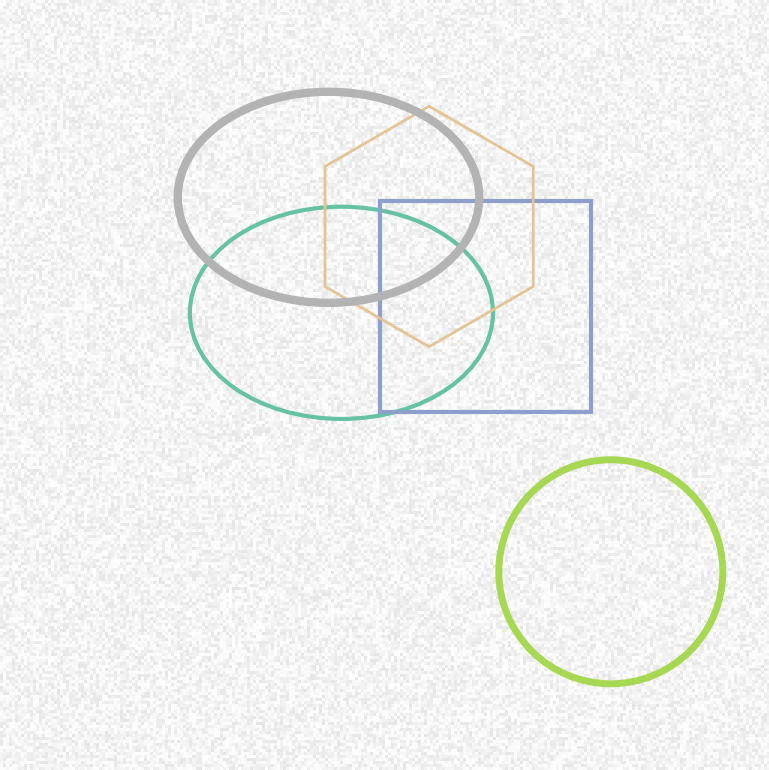[{"shape": "oval", "thickness": 1.5, "radius": 0.98, "center": [0.443, 0.594]}, {"shape": "square", "thickness": 1.5, "radius": 0.69, "center": [0.63, 0.602]}, {"shape": "circle", "thickness": 2.5, "radius": 0.73, "center": [0.793, 0.257]}, {"shape": "hexagon", "thickness": 1, "radius": 0.78, "center": [0.557, 0.706]}, {"shape": "oval", "thickness": 3, "radius": 0.98, "center": [0.427, 0.744]}]